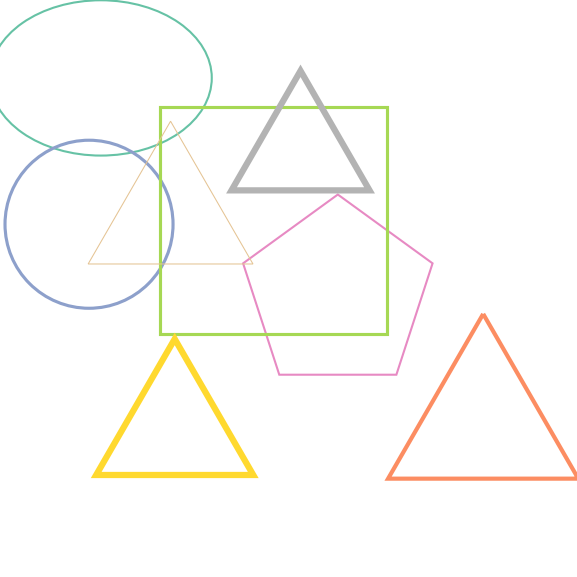[{"shape": "oval", "thickness": 1, "radius": 0.96, "center": [0.175, 0.864]}, {"shape": "triangle", "thickness": 2, "radius": 0.95, "center": [0.837, 0.265]}, {"shape": "circle", "thickness": 1.5, "radius": 0.73, "center": [0.154, 0.611]}, {"shape": "pentagon", "thickness": 1, "radius": 0.86, "center": [0.585, 0.49]}, {"shape": "square", "thickness": 1.5, "radius": 0.98, "center": [0.473, 0.617]}, {"shape": "triangle", "thickness": 3, "radius": 0.79, "center": [0.303, 0.255]}, {"shape": "triangle", "thickness": 0.5, "radius": 0.82, "center": [0.295, 0.624]}, {"shape": "triangle", "thickness": 3, "radius": 0.69, "center": [0.52, 0.738]}]